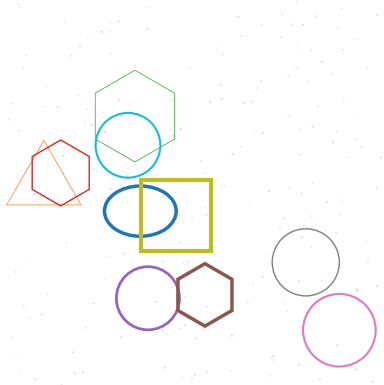[{"shape": "oval", "thickness": 2.5, "radius": 0.47, "center": [0.365, 0.452]}, {"shape": "triangle", "thickness": 0.5, "radius": 0.56, "center": [0.114, 0.524]}, {"shape": "hexagon", "thickness": 0.5, "radius": 0.6, "center": [0.351, 0.698]}, {"shape": "hexagon", "thickness": 1, "radius": 0.43, "center": [0.158, 0.551]}, {"shape": "circle", "thickness": 2, "radius": 0.41, "center": [0.384, 0.225]}, {"shape": "hexagon", "thickness": 2.5, "radius": 0.41, "center": [0.532, 0.234]}, {"shape": "circle", "thickness": 1.5, "radius": 0.47, "center": [0.881, 0.142]}, {"shape": "circle", "thickness": 1, "radius": 0.44, "center": [0.794, 0.319]}, {"shape": "square", "thickness": 3, "radius": 0.46, "center": [0.457, 0.44]}, {"shape": "circle", "thickness": 1.5, "radius": 0.42, "center": [0.332, 0.623]}]